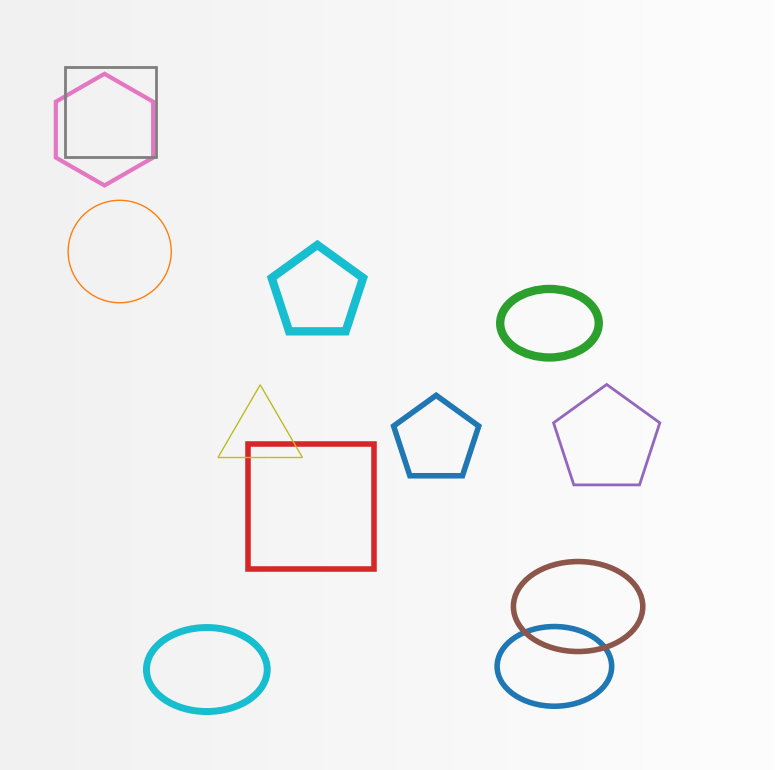[{"shape": "pentagon", "thickness": 2, "radius": 0.29, "center": [0.563, 0.429]}, {"shape": "oval", "thickness": 2, "radius": 0.37, "center": [0.715, 0.135]}, {"shape": "circle", "thickness": 0.5, "radius": 0.33, "center": [0.154, 0.673]}, {"shape": "oval", "thickness": 3, "radius": 0.32, "center": [0.709, 0.58]}, {"shape": "square", "thickness": 2, "radius": 0.41, "center": [0.401, 0.342]}, {"shape": "pentagon", "thickness": 1, "radius": 0.36, "center": [0.783, 0.429]}, {"shape": "oval", "thickness": 2, "radius": 0.42, "center": [0.746, 0.212]}, {"shape": "hexagon", "thickness": 1.5, "radius": 0.36, "center": [0.135, 0.832]}, {"shape": "square", "thickness": 1, "radius": 0.29, "center": [0.143, 0.855]}, {"shape": "triangle", "thickness": 0.5, "radius": 0.31, "center": [0.336, 0.437]}, {"shape": "pentagon", "thickness": 3, "radius": 0.31, "center": [0.41, 0.62]}, {"shape": "oval", "thickness": 2.5, "radius": 0.39, "center": [0.267, 0.13]}]